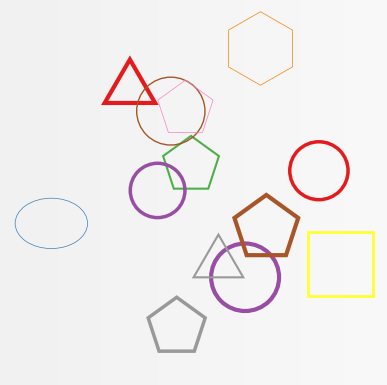[{"shape": "circle", "thickness": 2.5, "radius": 0.38, "center": [0.823, 0.557]}, {"shape": "triangle", "thickness": 3, "radius": 0.38, "center": [0.335, 0.77]}, {"shape": "oval", "thickness": 0.5, "radius": 0.47, "center": [0.133, 0.42]}, {"shape": "pentagon", "thickness": 1.5, "radius": 0.38, "center": [0.493, 0.571]}, {"shape": "circle", "thickness": 2.5, "radius": 0.35, "center": [0.407, 0.505]}, {"shape": "circle", "thickness": 3, "radius": 0.44, "center": [0.633, 0.28]}, {"shape": "hexagon", "thickness": 0.5, "radius": 0.48, "center": [0.672, 0.874]}, {"shape": "square", "thickness": 2, "radius": 0.42, "center": [0.878, 0.313]}, {"shape": "circle", "thickness": 1, "radius": 0.44, "center": [0.441, 0.711]}, {"shape": "pentagon", "thickness": 3, "radius": 0.43, "center": [0.687, 0.407]}, {"shape": "pentagon", "thickness": 0.5, "radius": 0.37, "center": [0.479, 0.717]}, {"shape": "triangle", "thickness": 1.5, "radius": 0.37, "center": [0.564, 0.317]}, {"shape": "pentagon", "thickness": 2.5, "radius": 0.39, "center": [0.456, 0.15]}]